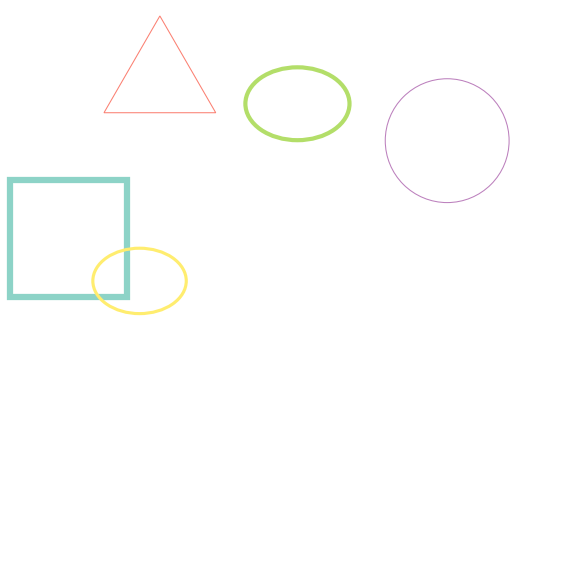[{"shape": "square", "thickness": 3, "radius": 0.51, "center": [0.119, 0.586]}, {"shape": "triangle", "thickness": 0.5, "radius": 0.56, "center": [0.277, 0.86]}, {"shape": "oval", "thickness": 2, "radius": 0.45, "center": [0.515, 0.819]}, {"shape": "circle", "thickness": 0.5, "radius": 0.54, "center": [0.774, 0.756]}, {"shape": "oval", "thickness": 1.5, "radius": 0.4, "center": [0.242, 0.513]}]